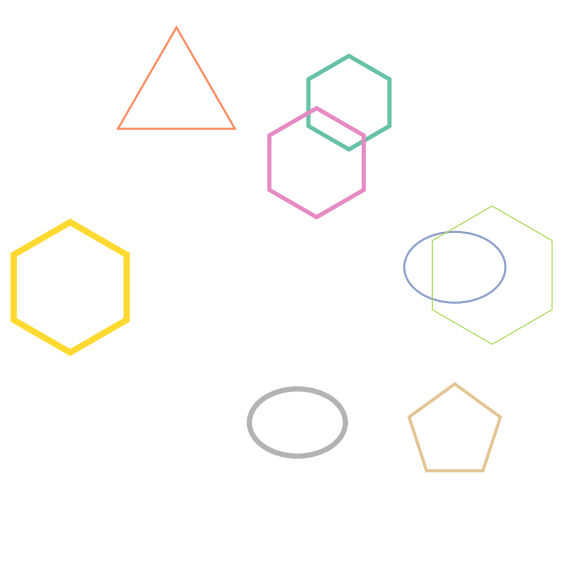[{"shape": "hexagon", "thickness": 2, "radius": 0.4, "center": [0.604, 0.821]}, {"shape": "triangle", "thickness": 1, "radius": 0.58, "center": [0.306, 0.835]}, {"shape": "oval", "thickness": 1, "radius": 0.44, "center": [0.788, 0.536]}, {"shape": "hexagon", "thickness": 2, "radius": 0.47, "center": [0.548, 0.717]}, {"shape": "hexagon", "thickness": 0.5, "radius": 0.6, "center": [0.852, 0.523]}, {"shape": "hexagon", "thickness": 3, "radius": 0.56, "center": [0.121, 0.502]}, {"shape": "pentagon", "thickness": 1.5, "radius": 0.42, "center": [0.787, 0.251]}, {"shape": "oval", "thickness": 2.5, "radius": 0.42, "center": [0.515, 0.267]}]